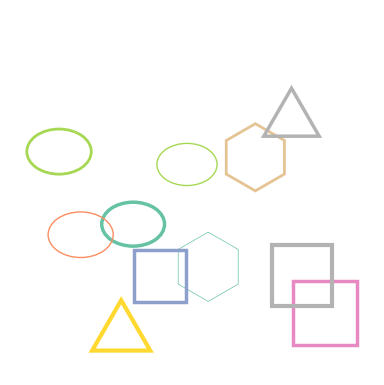[{"shape": "oval", "thickness": 2.5, "radius": 0.41, "center": [0.346, 0.418]}, {"shape": "hexagon", "thickness": 0.5, "radius": 0.45, "center": [0.541, 0.307]}, {"shape": "oval", "thickness": 1, "radius": 0.42, "center": [0.21, 0.39]}, {"shape": "square", "thickness": 2.5, "radius": 0.34, "center": [0.415, 0.283]}, {"shape": "square", "thickness": 2.5, "radius": 0.41, "center": [0.843, 0.188]}, {"shape": "oval", "thickness": 1, "radius": 0.39, "center": [0.486, 0.573]}, {"shape": "oval", "thickness": 2, "radius": 0.42, "center": [0.153, 0.606]}, {"shape": "triangle", "thickness": 3, "radius": 0.44, "center": [0.315, 0.133]}, {"shape": "hexagon", "thickness": 2, "radius": 0.44, "center": [0.663, 0.591]}, {"shape": "square", "thickness": 3, "radius": 0.39, "center": [0.784, 0.284]}, {"shape": "triangle", "thickness": 2.5, "radius": 0.42, "center": [0.757, 0.688]}]